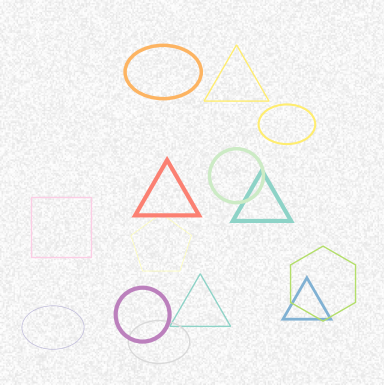[{"shape": "triangle", "thickness": 1, "radius": 0.46, "center": [0.52, 0.198]}, {"shape": "triangle", "thickness": 3, "radius": 0.44, "center": [0.68, 0.47]}, {"shape": "pentagon", "thickness": 0.5, "radius": 0.41, "center": [0.419, 0.363]}, {"shape": "oval", "thickness": 0.5, "radius": 0.4, "center": [0.138, 0.149]}, {"shape": "triangle", "thickness": 3, "radius": 0.48, "center": [0.434, 0.489]}, {"shape": "triangle", "thickness": 2, "radius": 0.36, "center": [0.797, 0.207]}, {"shape": "oval", "thickness": 2.5, "radius": 0.49, "center": [0.424, 0.813]}, {"shape": "hexagon", "thickness": 1, "radius": 0.49, "center": [0.839, 0.263]}, {"shape": "square", "thickness": 1, "radius": 0.39, "center": [0.159, 0.411]}, {"shape": "oval", "thickness": 1, "radius": 0.4, "center": [0.413, 0.112]}, {"shape": "circle", "thickness": 3, "radius": 0.35, "center": [0.37, 0.183]}, {"shape": "circle", "thickness": 2.5, "radius": 0.35, "center": [0.614, 0.544]}, {"shape": "oval", "thickness": 1.5, "radius": 0.37, "center": [0.745, 0.677]}, {"shape": "triangle", "thickness": 1, "radius": 0.49, "center": [0.614, 0.786]}]